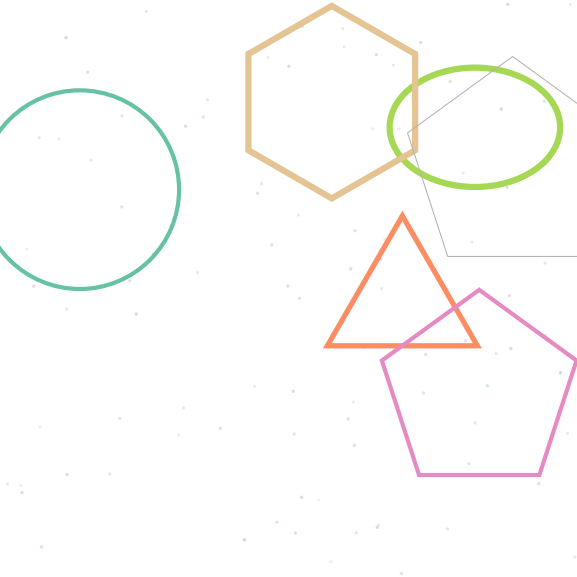[{"shape": "circle", "thickness": 2, "radius": 0.86, "center": [0.138, 0.671]}, {"shape": "triangle", "thickness": 2.5, "radius": 0.75, "center": [0.697, 0.475]}, {"shape": "pentagon", "thickness": 2, "radius": 0.89, "center": [0.83, 0.32]}, {"shape": "oval", "thickness": 3, "radius": 0.74, "center": [0.822, 0.779]}, {"shape": "hexagon", "thickness": 3, "radius": 0.83, "center": [0.574, 0.822]}, {"shape": "pentagon", "thickness": 0.5, "radius": 0.96, "center": [0.888, 0.71]}]